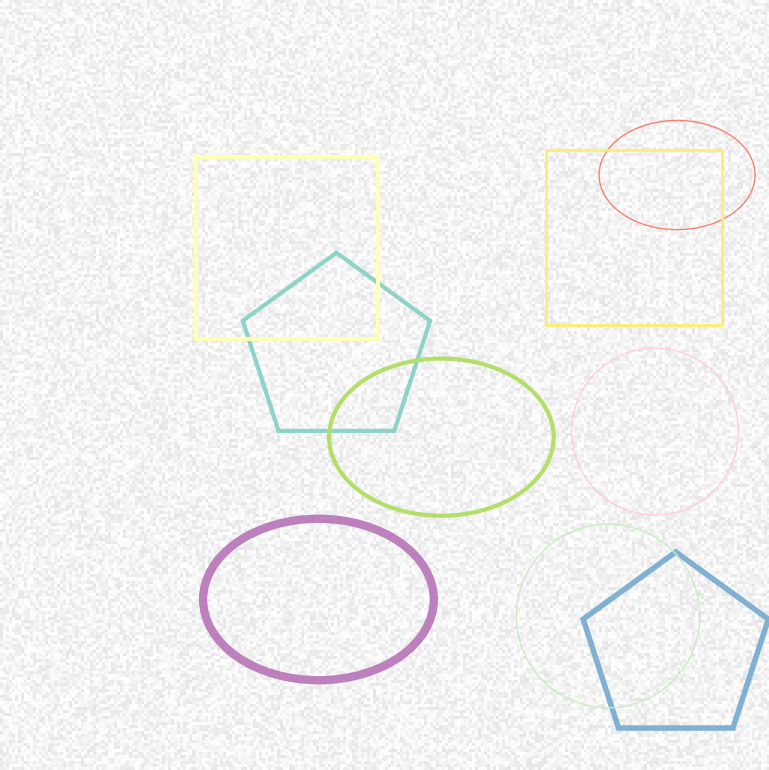[{"shape": "pentagon", "thickness": 1.5, "radius": 0.64, "center": [0.437, 0.544]}, {"shape": "square", "thickness": 1.5, "radius": 0.59, "center": [0.372, 0.678]}, {"shape": "oval", "thickness": 0.5, "radius": 0.51, "center": [0.879, 0.773]}, {"shape": "pentagon", "thickness": 2, "radius": 0.63, "center": [0.878, 0.157]}, {"shape": "oval", "thickness": 1.5, "radius": 0.73, "center": [0.573, 0.432]}, {"shape": "circle", "thickness": 0.5, "radius": 0.54, "center": [0.851, 0.44]}, {"shape": "oval", "thickness": 3, "radius": 0.75, "center": [0.414, 0.221]}, {"shape": "circle", "thickness": 0.5, "radius": 0.6, "center": [0.79, 0.2]}, {"shape": "square", "thickness": 1, "radius": 0.57, "center": [0.824, 0.691]}]